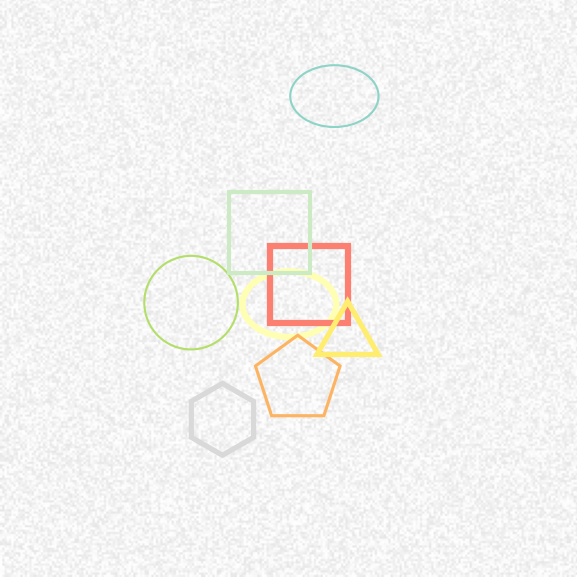[{"shape": "oval", "thickness": 1, "radius": 0.38, "center": [0.579, 0.833]}, {"shape": "oval", "thickness": 3, "radius": 0.41, "center": [0.501, 0.472]}, {"shape": "square", "thickness": 3, "radius": 0.34, "center": [0.535, 0.506]}, {"shape": "pentagon", "thickness": 1.5, "radius": 0.39, "center": [0.516, 0.342]}, {"shape": "circle", "thickness": 1, "radius": 0.41, "center": [0.331, 0.475]}, {"shape": "hexagon", "thickness": 2.5, "radius": 0.31, "center": [0.385, 0.273]}, {"shape": "square", "thickness": 2, "radius": 0.35, "center": [0.467, 0.596]}, {"shape": "triangle", "thickness": 2.5, "radius": 0.31, "center": [0.602, 0.416]}]